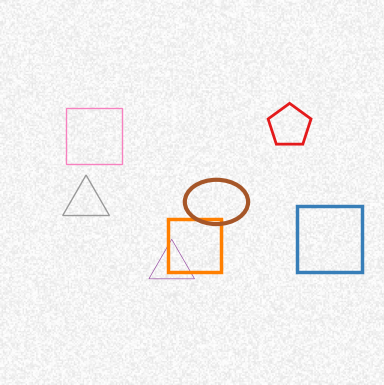[{"shape": "pentagon", "thickness": 2, "radius": 0.29, "center": [0.752, 0.673]}, {"shape": "square", "thickness": 2.5, "radius": 0.43, "center": [0.856, 0.38]}, {"shape": "triangle", "thickness": 0.5, "radius": 0.34, "center": [0.446, 0.31]}, {"shape": "square", "thickness": 2.5, "radius": 0.35, "center": [0.505, 0.363]}, {"shape": "oval", "thickness": 3, "radius": 0.41, "center": [0.562, 0.476]}, {"shape": "square", "thickness": 1, "radius": 0.36, "center": [0.245, 0.646]}, {"shape": "triangle", "thickness": 1, "radius": 0.35, "center": [0.224, 0.475]}]